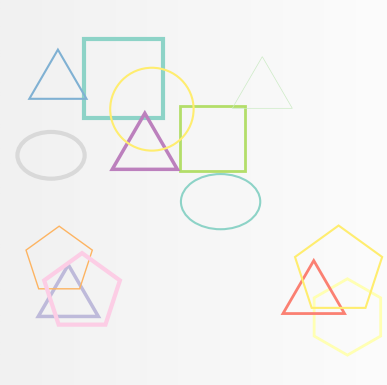[{"shape": "square", "thickness": 3, "radius": 0.51, "center": [0.318, 0.796]}, {"shape": "oval", "thickness": 1.5, "radius": 0.51, "center": [0.569, 0.476]}, {"shape": "hexagon", "thickness": 2, "radius": 0.5, "center": [0.897, 0.177]}, {"shape": "triangle", "thickness": 2.5, "radius": 0.45, "center": [0.176, 0.223]}, {"shape": "triangle", "thickness": 2, "radius": 0.46, "center": [0.81, 0.231]}, {"shape": "triangle", "thickness": 1.5, "radius": 0.43, "center": [0.149, 0.786]}, {"shape": "pentagon", "thickness": 1, "radius": 0.45, "center": [0.153, 0.323]}, {"shape": "square", "thickness": 2, "radius": 0.42, "center": [0.548, 0.64]}, {"shape": "pentagon", "thickness": 3, "radius": 0.51, "center": [0.212, 0.24]}, {"shape": "oval", "thickness": 3, "radius": 0.43, "center": [0.132, 0.597]}, {"shape": "triangle", "thickness": 2.5, "radius": 0.49, "center": [0.374, 0.609]}, {"shape": "triangle", "thickness": 0.5, "radius": 0.45, "center": [0.677, 0.763]}, {"shape": "pentagon", "thickness": 1.5, "radius": 0.59, "center": [0.874, 0.296]}, {"shape": "circle", "thickness": 1.5, "radius": 0.54, "center": [0.392, 0.716]}]